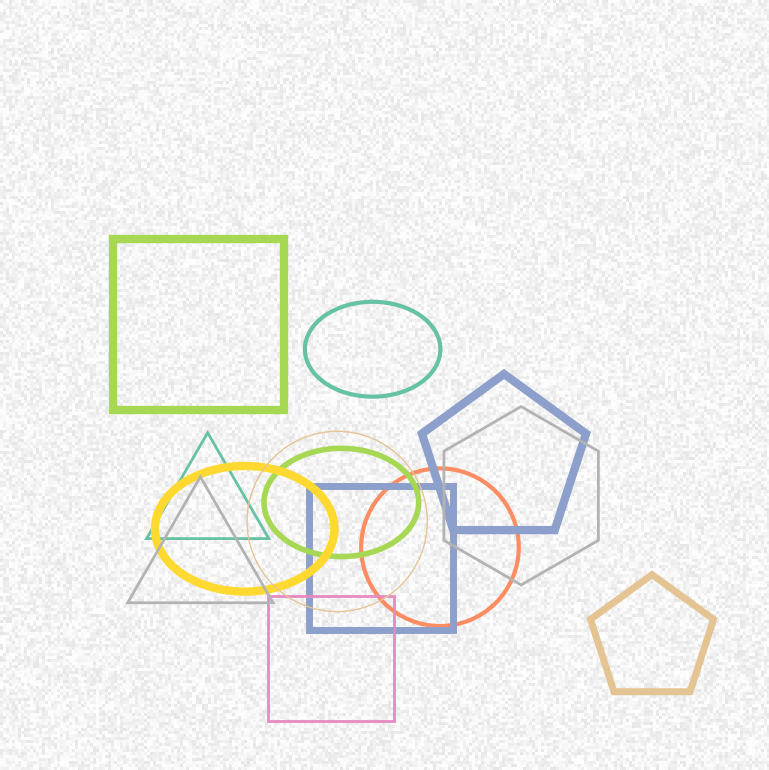[{"shape": "oval", "thickness": 1.5, "radius": 0.44, "center": [0.484, 0.546]}, {"shape": "triangle", "thickness": 1, "radius": 0.46, "center": [0.27, 0.346]}, {"shape": "circle", "thickness": 1.5, "radius": 0.51, "center": [0.571, 0.289]}, {"shape": "square", "thickness": 2.5, "radius": 0.47, "center": [0.494, 0.276]}, {"shape": "pentagon", "thickness": 3, "radius": 0.56, "center": [0.655, 0.402]}, {"shape": "square", "thickness": 1, "radius": 0.41, "center": [0.43, 0.144]}, {"shape": "square", "thickness": 3, "radius": 0.56, "center": [0.257, 0.579]}, {"shape": "oval", "thickness": 2, "radius": 0.5, "center": [0.443, 0.347]}, {"shape": "oval", "thickness": 3, "radius": 0.58, "center": [0.318, 0.313]}, {"shape": "pentagon", "thickness": 2.5, "radius": 0.42, "center": [0.847, 0.17]}, {"shape": "circle", "thickness": 0.5, "radius": 0.59, "center": [0.438, 0.323]}, {"shape": "triangle", "thickness": 1, "radius": 0.55, "center": [0.26, 0.272]}, {"shape": "hexagon", "thickness": 1, "radius": 0.58, "center": [0.677, 0.356]}]